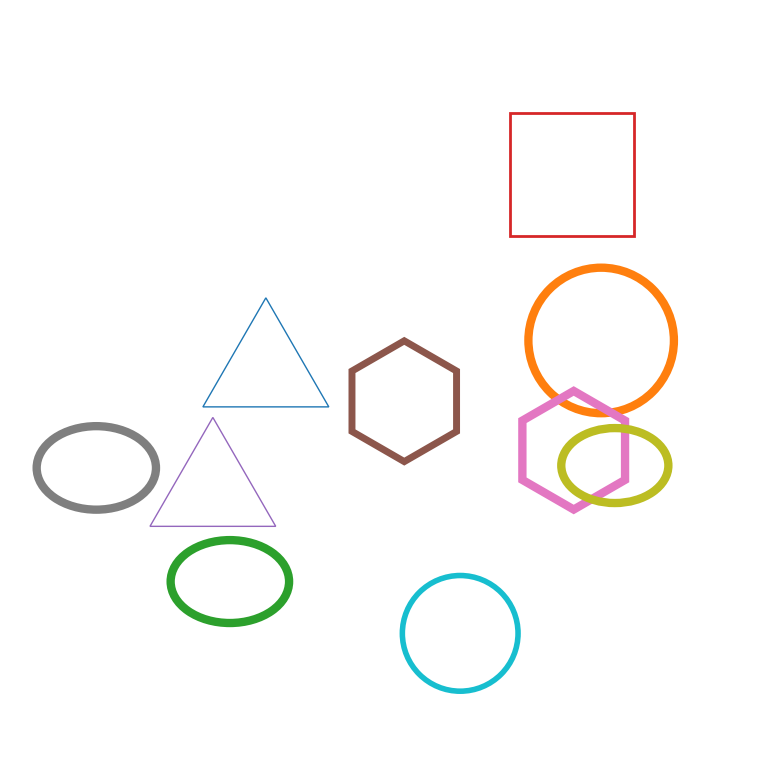[{"shape": "triangle", "thickness": 0.5, "radius": 0.47, "center": [0.345, 0.519]}, {"shape": "circle", "thickness": 3, "radius": 0.47, "center": [0.781, 0.558]}, {"shape": "oval", "thickness": 3, "radius": 0.38, "center": [0.299, 0.245]}, {"shape": "square", "thickness": 1, "radius": 0.4, "center": [0.743, 0.773]}, {"shape": "triangle", "thickness": 0.5, "radius": 0.47, "center": [0.276, 0.364]}, {"shape": "hexagon", "thickness": 2.5, "radius": 0.39, "center": [0.525, 0.479]}, {"shape": "hexagon", "thickness": 3, "radius": 0.38, "center": [0.745, 0.415]}, {"shape": "oval", "thickness": 3, "radius": 0.39, "center": [0.125, 0.392]}, {"shape": "oval", "thickness": 3, "radius": 0.35, "center": [0.798, 0.395]}, {"shape": "circle", "thickness": 2, "radius": 0.38, "center": [0.598, 0.177]}]